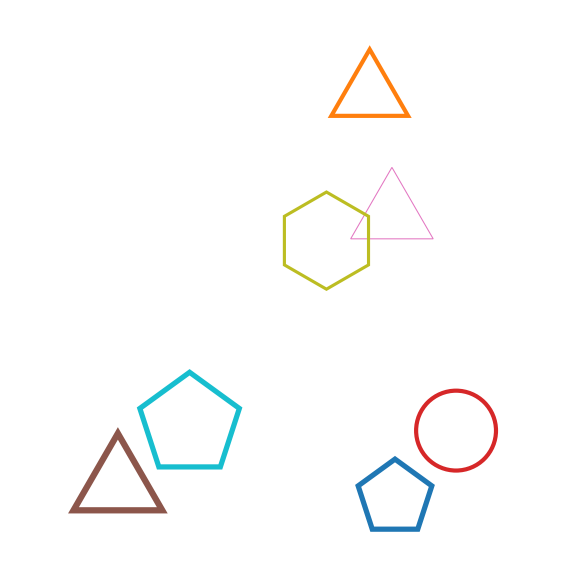[{"shape": "pentagon", "thickness": 2.5, "radius": 0.34, "center": [0.684, 0.137]}, {"shape": "triangle", "thickness": 2, "radius": 0.38, "center": [0.64, 0.837]}, {"shape": "circle", "thickness": 2, "radius": 0.35, "center": [0.79, 0.253]}, {"shape": "triangle", "thickness": 3, "radius": 0.44, "center": [0.204, 0.16]}, {"shape": "triangle", "thickness": 0.5, "radius": 0.41, "center": [0.679, 0.627]}, {"shape": "hexagon", "thickness": 1.5, "radius": 0.42, "center": [0.565, 0.582]}, {"shape": "pentagon", "thickness": 2.5, "radius": 0.45, "center": [0.328, 0.264]}]